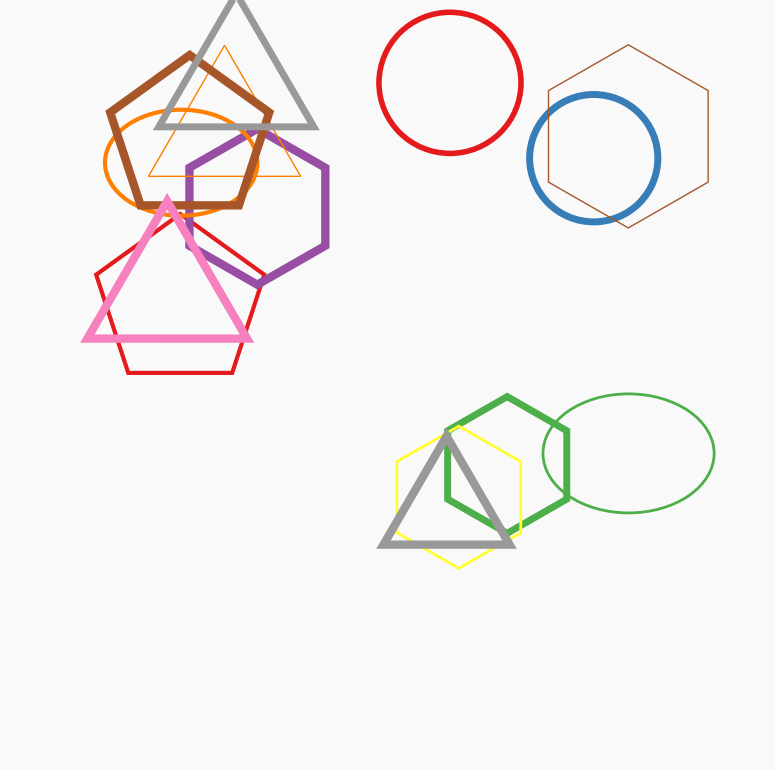[{"shape": "circle", "thickness": 2, "radius": 0.46, "center": [0.581, 0.892]}, {"shape": "pentagon", "thickness": 1.5, "radius": 0.57, "center": [0.233, 0.608]}, {"shape": "circle", "thickness": 2.5, "radius": 0.41, "center": [0.766, 0.795]}, {"shape": "hexagon", "thickness": 2.5, "radius": 0.44, "center": [0.654, 0.396]}, {"shape": "oval", "thickness": 1, "radius": 0.55, "center": [0.811, 0.411]}, {"shape": "hexagon", "thickness": 3, "radius": 0.51, "center": [0.332, 0.732]}, {"shape": "triangle", "thickness": 0.5, "radius": 0.57, "center": [0.29, 0.828]}, {"shape": "oval", "thickness": 1.5, "radius": 0.49, "center": [0.234, 0.789]}, {"shape": "hexagon", "thickness": 1, "radius": 0.46, "center": [0.592, 0.354]}, {"shape": "pentagon", "thickness": 3, "radius": 0.54, "center": [0.245, 0.821]}, {"shape": "hexagon", "thickness": 0.5, "radius": 0.59, "center": [0.811, 0.823]}, {"shape": "triangle", "thickness": 3, "radius": 0.59, "center": [0.216, 0.62]}, {"shape": "triangle", "thickness": 3, "radius": 0.47, "center": [0.576, 0.34]}, {"shape": "triangle", "thickness": 2.5, "radius": 0.58, "center": [0.305, 0.893]}]